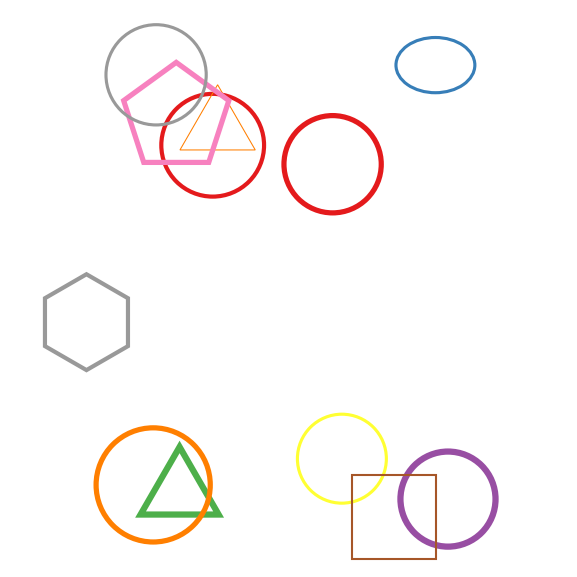[{"shape": "circle", "thickness": 2, "radius": 0.44, "center": [0.368, 0.748]}, {"shape": "circle", "thickness": 2.5, "radius": 0.42, "center": [0.576, 0.715]}, {"shape": "oval", "thickness": 1.5, "radius": 0.34, "center": [0.754, 0.886]}, {"shape": "triangle", "thickness": 3, "radius": 0.39, "center": [0.311, 0.147]}, {"shape": "circle", "thickness": 3, "radius": 0.41, "center": [0.776, 0.135]}, {"shape": "triangle", "thickness": 0.5, "radius": 0.38, "center": [0.377, 0.777]}, {"shape": "circle", "thickness": 2.5, "radius": 0.49, "center": [0.265, 0.159]}, {"shape": "circle", "thickness": 1.5, "radius": 0.39, "center": [0.592, 0.205]}, {"shape": "square", "thickness": 1, "radius": 0.36, "center": [0.683, 0.104]}, {"shape": "pentagon", "thickness": 2.5, "radius": 0.48, "center": [0.305, 0.795]}, {"shape": "circle", "thickness": 1.5, "radius": 0.43, "center": [0.27, 0.87]}, {"shape": "hexagon", "thickness": 2, "radius": 0.41, "center": [0.15, 0.441]}]